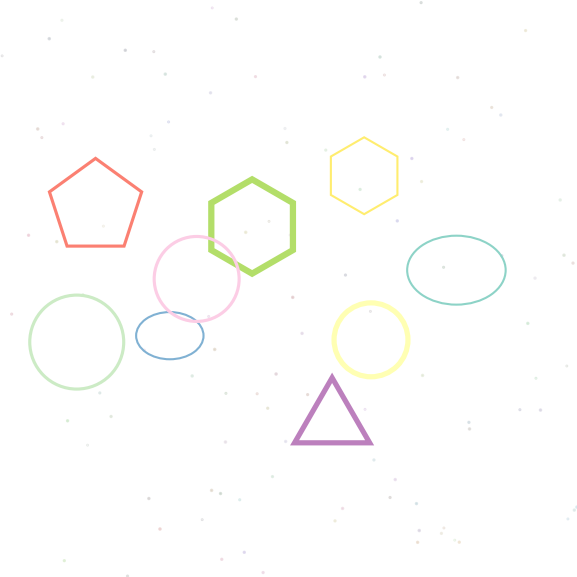[{"shape": "oval", "thickness": 1, "radius": 0.43, "center": [0.79, 0.531]}, {"shape": "circle", "thickness": 2.5, "radius": 0.32, "center": [0.642, 0.411]}, {"shape": "pentagon", "thickness": 1.5, "radius": 0.42, "center": [0.165, 0.641]}, {"shape": "oval", "thickness": 1, "radius": 0.29, "center": [0.294, 0.418]}, {"shape": "hexagon", "thickness": 3, "radius": 0.41, "center": [0.437, 0.607]}, {"shape": "circle", "thickness": 1.5, "radius": 0.37, "center": [0.341, 0.516]}, {"shape": "triangle", "thickness": 2.5, "radius": 0.38, "center": [0.575, 0.27]}, {"shape": "circle", "thickness": 1.5, "radius": 0.41, "center": [0.133, 0.407]}, {"shape": "hexagon", "thickness": 1, "radius": 0.33, "center": [0.631, 0.695]}]